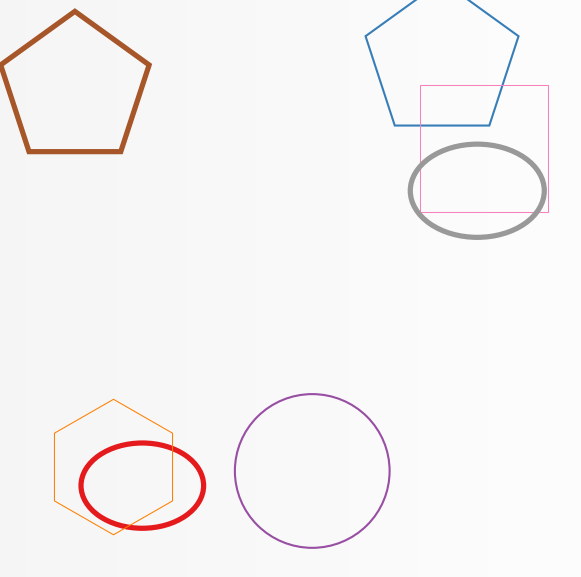[{"shape": "oval", "thickness": 2.5, "radius": 0.53, "center": [0.245, 0.158]}, {"shape": "pentagon", "thickness": 1, "radius": 0.69, "center": [0.761, 0.894]}, {"shape": "circle", "thickness": 1, "radius": 0.67, "center": [0.537, 0.184]}, {"shape": "hexagon", "thickness": 0.5, "radius": 0.59, "center": [0.195, 0.19]}, {"shape": "pentagon", "thickness": 2.5, "radius": 0.67, "center": [0.129, 0.845]}, {"shape": "square", "thickness": 0.5, "radius": 0.55, "center": [0.833, 0.742]}, {"shape": "oval", "thickness": 2.5, "radius": 0.58, "center": [0.821, 0.669]}]